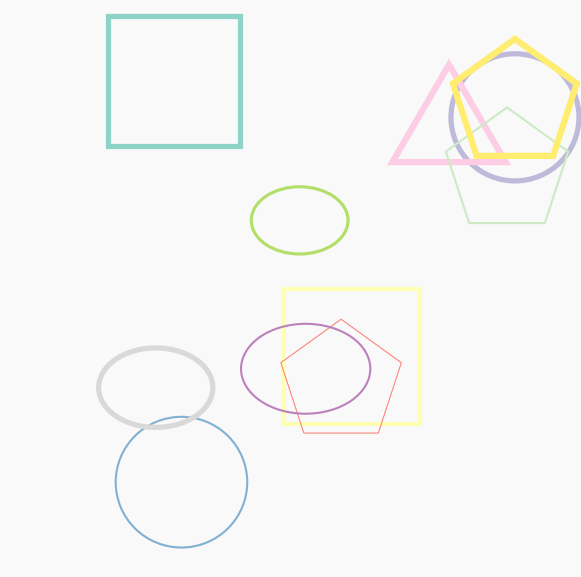[{"shape": "square", "thickness": 2.5, "radius": 0.57, "center": [0.299, 0.859]}, {"shape": "square", "thickness": 2, "radius": 0.58, "center": [0.605, 0.382]}, {"shape": "circle", "thickness": 2.5, "radius": 0.55, "center": [0.886, 0.796]}, {"shape": "pentagon", "thickness": 0.5, "radius": 0.54, "center": [0.587, 0.337]}, {"shape": "circle", "thickness": 1, "radius": 0.57, "center": [0.312, 0.164]}, {"shape": "oval", "thickness": 1.5, "radius": 0.42, "center": [0.516, 0.618]}, {"shape": "triangle", "thickness": 3, "radius": 0.56, "center": [0.773, 0.775]}, {"shape": "oval", "thickness": 2.5, "radius": 0.49, "center": [0.268, 0.328]}, {"shape": "oval", "thickness": 1, "radius": 0.56, "center": [0.526, 0.361]}, {"shape": "pentagon", "thickness": 1, "radius": 0.55, "center": [0.872, 0.702]}, {"shape": "pentagon", "thickness": 3, "radius": 0.56, "center": [0.886, 0.82]}]